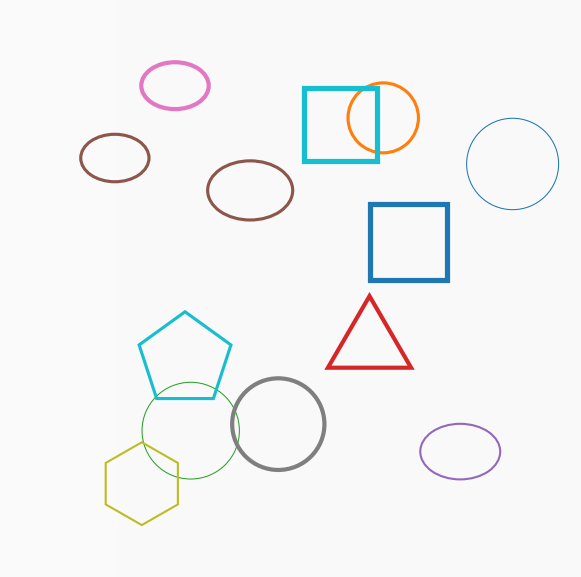[{"shape": "circle", "thickness": 0.5, "radius": 0.4, "center": [0.882, 0.715]}, {"shape": "square", "thickness": 2.5, "radius": 0.33, "center": [0.703, 0.579]}, {"shape": "circle", "thickness": 1.5, "radius": 0.3, "center": [0.659, 0.795]}, {"shape": "circle", "thickness": 0.5, "radius": 0.42, "center": [0.328, 0.253]}, {"shape": "triangle", "thickness": 2, "radius": 0.41, "center": [0.636, 0.404]}, {"shape": "oval", "thickness": 1, "radius": 0.34, "center": [0.792, 0.217]}, {"shape": "oval", "thickness": 1.5, "radius": 0.29, "center": [0.198, 0.725]}, {"shape": "oval", "thickness": 1.5, "radius": 0.37, "center": [0.43, 0.669]}, {"shape": "oval", "thickness": 2, "radius": 0.29, "center": [0.301, 0.851]}, {"shape": "circle", "thickness": 2, "radius": 0.4, "center": [0.479, 0.265]}, {"shape": "hexagon", "thickness": 1, "radius": 0.36, "center": [0.244, 0.162]}, {"shape": "square", "thickness": 2.5, "radius": 0.31, "center": [0.586, 0.783]}, {"shape": "pentagon", "thickness": 1.5, "radius": 0.42, "center": [0.318, 0.376]}]